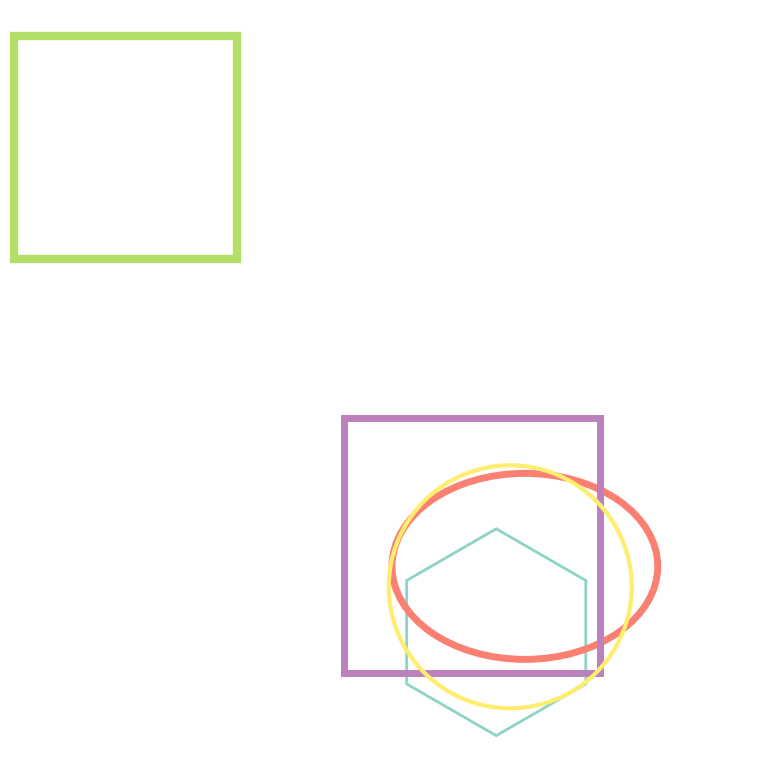[{"shape": "hexagon", "thickness": 1, "radius": 0.67, "center": [0.644, 0.179]}, {"shape": "oval", "thickness": 2.5, "radius": 0.86, "center": [0.682, 0.264]}, {"shape": "square", "thickness": 3, "radius": 0.72, "center": [0.163, 0.809]}, {"shape": "square", "thickness": 2.5, "radius": 0.83, "center": [0.613, 0.292]}, {"shape": "circle", "thickness": 1.5, "radius": 0.79, "center": [0.663, 0.238]}]